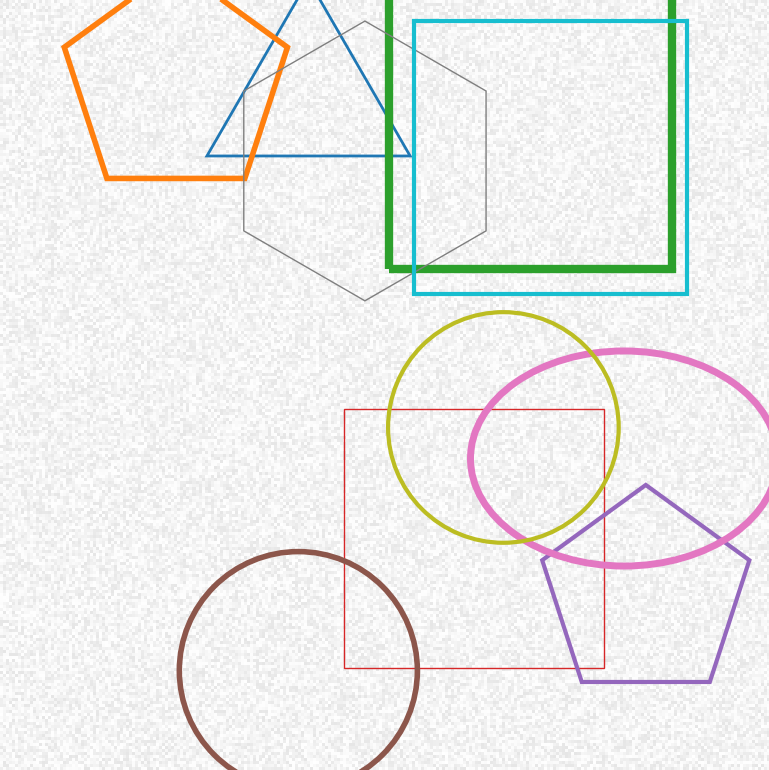[{"shape": "triangle", "thickness": 1, "radius": 0.76, "center": [0.401, 0.874]}, {"shape": "pentagon", "thickness": 2, "radius": 0.76, "center": [0.228, 0.892]}, {"shape": "square", "thickness": 3, "radius": 0.92, "center": [0.689, 0.834]}, {"shape": "square", "thickness": 0.5, "radius": 0.84, "center": [0.616, 0.301]}, {"shape": "pentagon", "thickness": 1.5, "radius": 0.71, "center": [0.839, 0.229]}, {"shape": "circle", "thickness": 2, "radius": 0.77, "center": [0.387, 0.129]}, {"shape": "oval", "thickness": 2.5, "radius": 1.0, "center": [0.811, 0.405]}, {"shape": "hexagon", "thickness": 0.5, "radius": 0.91, "center": [0.474, 0.791]}, {"shape": "circle", "thickness": 1.5, "radius": 0.75, "center": [0.654, 0.445]}, {"shape": "square", "thickness": 1.5, "radius": 0.89, "center": [0.715, 0.796]}]